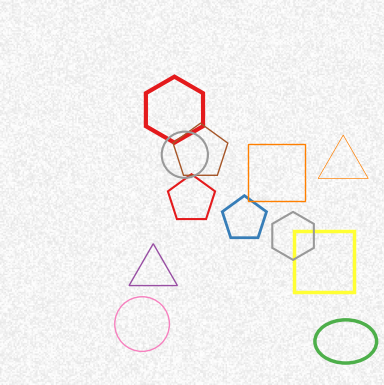[{"shape": "pentagon", "thickness": 1.5, "radius": 0.32, "center": [0.497, 0.483]}, {"shape": "hexagon", "thickness": 3, "radius": 0.43, "center": [0.453, 0.715]}, {"shape": "pentagon", "thickness": 2, "radius": 0.3, "center": [0.635, 0.431]}, {"shape": "oval", "thickness": 2.5, "radius": 0.4, "center": [0.898, 0.113]}, {"shape": "triangle", "thickness": 1, "radius": 0.36, "center": [0.398, 0.294]}, {"shape": "triangle", "thickness": 0.5, "radius": 0.38, "center": [0.891, 0.574]}, {"shape": "square", "thickness": 1, "radius": 0.37, "center": [0.719, 0.551]}, {"shape": "square", "thickness": 2.5, "radius": 0.39, "center": [0.842, 0.321]}, {"shape": "pentagon", "thickness": 1, "radius": 0.37, "center": [0.521, 0.605]}, {"shape": "circle", "thickness": 1, "radius": 0.35, "center": [0.369, 0.158]}, {"shape": "hexagon", "thickness": 1.5, "radius": 0.31, "center": [0.761, 0.387]}, {"shape": "circle", "thickness": 1.5, "radius": 0.3, "center": [0.48, 0.598]}]